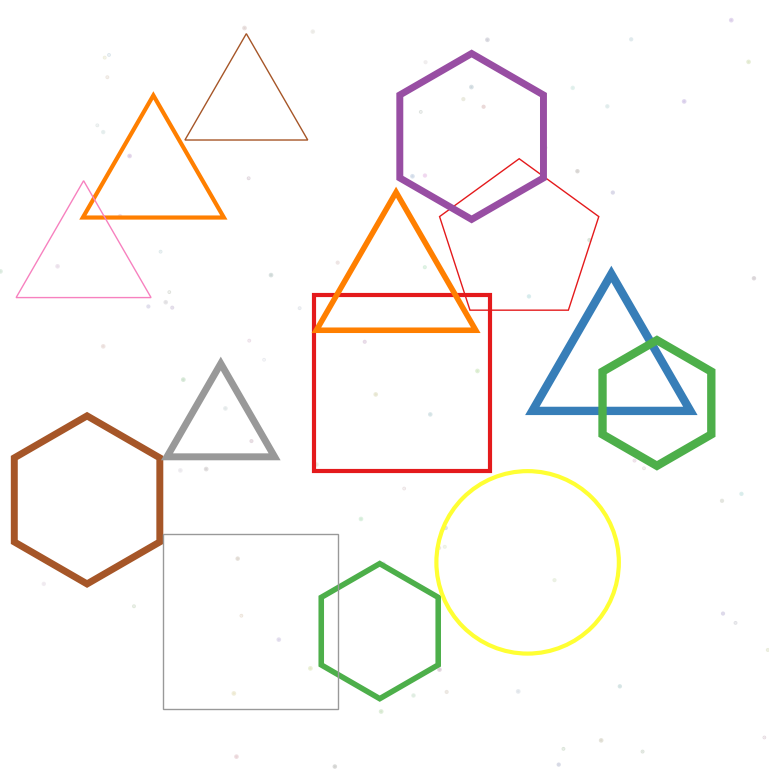[{"shape": "pentagon", "thickness": 0.5, "radius": 0.54, "center": [0.674, 0.685]}, {"shape": "square", "thickness": 1.5, "radius": 0.57, "center": [0.522, 0.502]}, {"shape": "triangle", "thickness": 3, "radius": 0.59, "center": [0.794, 0.526]}, {"shape": "hexagon", "thickness": 3, "radius": 0.41, "center": [0.853, 0.477]}, {"shape": "hexagon", "thickness": 2, "radius": 0.44, "center": [0.493, 0.18]}, {"shape": "hexagon", "thickness": 2.5, "radius": 0.54, "center": [0.613, 0.823]}, {"shape": "triangle", "thickness": 2, "radius": 0.6, "center": [0.514, 0.631]}, {"shape": "triangle", "thickness": 1.5, "radius": 0.53, "center": [0.199, 0.77]}, {"shape": "circle", "thickness": 1.5, "radius": 0.59, "center": [0.685, 0.27]}, {"shape": "hexagon", "thickness": 2.5, "radius": 0.55, "center": [0.113, 0.351]}, {"shape": "triangle", "thickness": 0.5, "radius": 0.46, "center": [0.32, 0.864]}, {"shape": "triangle", "thickness": 0.5, "radius": 0.51, "center": [0.109, 0.664]}, {"shape": "square", "thickness": 0.5, "radius": 0.57, "center": [0.325, 0.193]}, {"shape": "triangle", "thickness": 2.5, "radius": 0.4, "center": [0.287, 0.447]}]